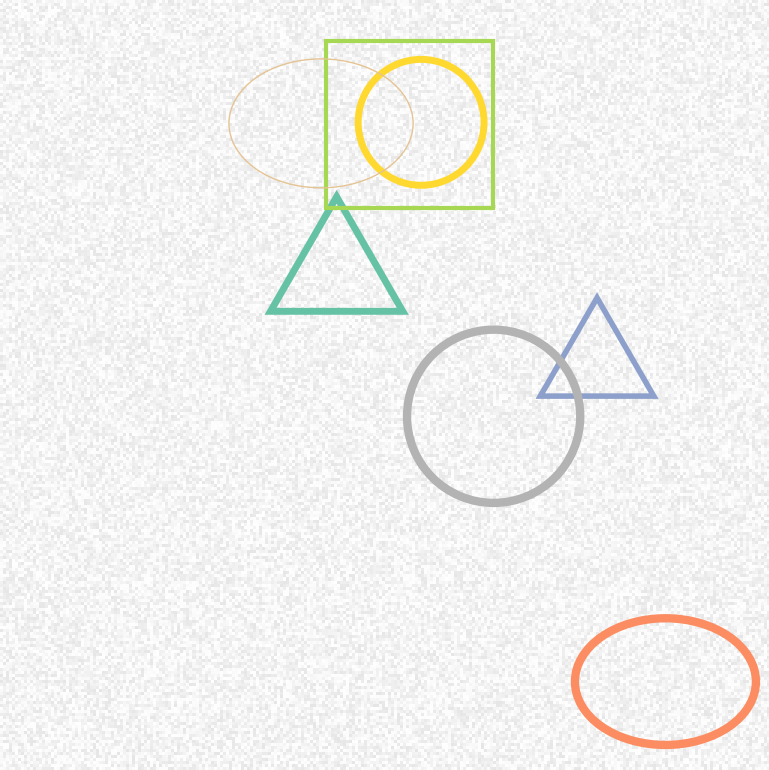[{"shape": "triangle", "thickness": 2.5, "radius": 0.5, "center": [0.437, 0.645]}, {"shape": "oval", "thickness": 3, "radius": 0.59, "center": [0.864, 0.115]}, {"shape": "triangle", "thickness": 2, "radius": 0.43, "center": [0.775, 0.528]}, {"shape": "square", "thickness": 1.5, "radius": 0.54, "center": [0.531, 0.838]}, {"shape": "circle", "thickness": 2.5, "radius": 0.41, "center": [0.547, 0.841]}, {"shape": "oval", "thickness": 0.5, "radius": 0.6, "center": [0.417, 0.84]}, {"shape": "circle", "thickness": 3, "radius": 0.56, "center": [0.641, 0.459]}]